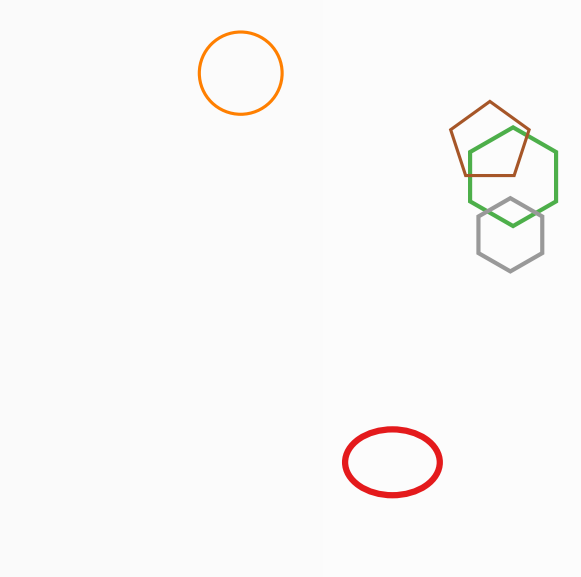[{"shape": "oval", "thickness": 3, "radius": 0.41, "center": [0.675, 0.199]}, {"shape": "hexagon", "thickness": 2, "radius": 0.43, "center": [0.883, 0.693]}, {"shape": "circle", "thickness": 1.5, "radius": 0.36, "center": [0.414, 0.872]}, {"shape": "pentagon", "thickness": 1.5, "radius": 0.35, "center": [0.843, 0.753]}, {"shape": "hexagon", "thickness": 2, "radius": 0.32, "center": [0.878, 0.593]}]